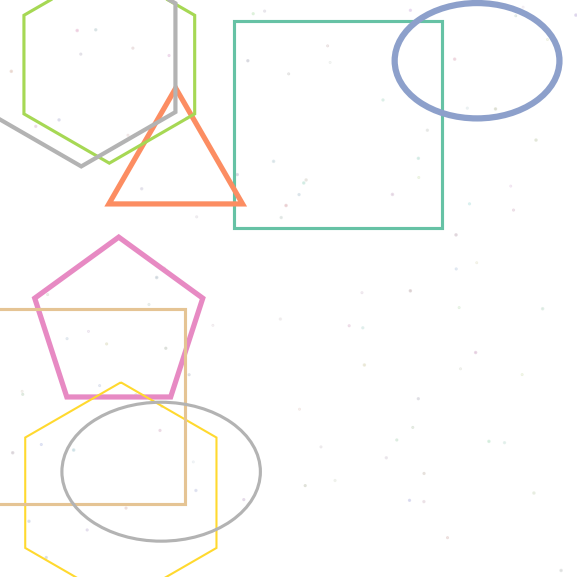[{"shape": "square", "thickness": 1.5, "radius": 0.9, "center": [0.585, 0.783]}, {"shape": "triangle", "thickness": 2.5, "radius": 0.67, "center": [0.304, 0.713]}, {"shape": "oval", "thickness": 3, "radius": 0.71, "center": [0.826, 0.894]}, {"shape": "pentagon", "thickness": 2.5, "radius": 0.76, "center": [0.206, 0.436]}, {"shape": "hexagon", "thickness": 1.5, "radius": 0.85, "center": [0.189, 0.887]}, {"shape": "hexagon", "thickness": 1, "radius": 0.96, "center": [0.209, 0.146]}, {"shape": "square", "thickness": 1.5, "radius": 0.84, "center": [0.152, 0.295]}, {"shape": "oval", "thickness": 1.5, "radius": 0.86, "center": [0.279, 0.182]}, {"shape": "hexagon", "thickness": 2, "radius": 0.94, "center": [0.141, 0.899]}]